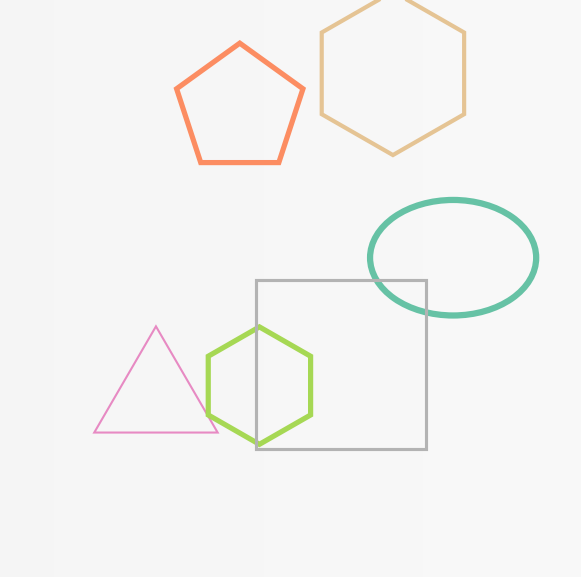[{"shape": "oval", "thickness": 3, "radius": 0.71, "center": [0.78, 0.553]}, {"shape": "pentagon", "thickness": 2.5, "radius": 0.57, "center": [0.413, 0.81]}, {"shape": "triangle", "thickness": 1, "radius": 0.61, "center": [0.268, 0.311]}, {"shape": "hexagon", "thickness": 2.5, "radius": 0.51, "center": [0.446, 0.331]}, {"shape": "hexagon", "thickness": 2, "radius": 0.71, "center": [0.676, 0.872]}, {"shape": "square", "thickness": 1.5, "radius": 0.73, "center": [0.586, 0.368]}]